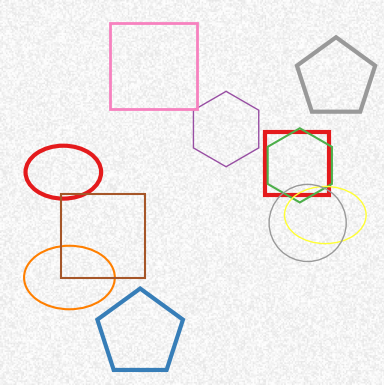[{"shape": "square", "thickness": 3, "radius": 0.41, "center": [0.772, 0.576]}, {"shape": "oval", "thickness": 3, "radius": 0.49, "center": [0.164, 0.553]}, {"shape": "pentagon", "thickness": 3, "radius": 0.58, "center": [0.364, 0.134]}, {"shape": "hexagon", "thickness": 1.5, "radius": 0.48, "center": [0.779, 0.57]}, {"shape": "hexagon", "thickness": 1, "radius": 0.49, "center": [0.587, 0.665]}, {"shape": "oval", "thickness": 1.5, "radius": 0.59, "center": [0.18, 0.279]}, {"shape": "oval", "thickness": 1, "radius": 0.53, "center": [0.845, 0.441]}, {"shape": "square", "thickness": 1.5, "radius": 0.54, "center": [0.268, 0.387]}, {"shape": "square", "thickness": 2, "radius": 0.56, "center": [0.399, 0.829]}, {"shape": "circle", "thickness": 1, "radius": 0.5, "center": [0.799, 0.421]}, {"shape": "pentagon", "thickness": 3, "radius": 0.53, "center": [0.873, 0.796]}]